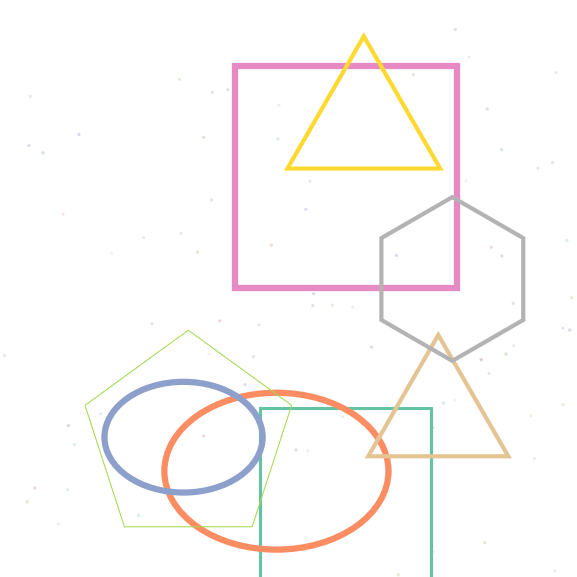[{"shape": "square", "thickness": 1.5, "radius": 0.74, "center": [0.598, 0.145]}, {"shape": "oval", "thickness": 3, "radius": 0.97, "center": [0.479, 0.183]}, {"shape": "oval", "thickness": 3, "radius": 0.68, "center": [0.318, 0.242]}, {"shape": "square", "thickness": 3, "radius": 0.96, "center": [0.599, 0.693]}, {"shape": "pentagon", "thickness": 0.5, "radius": 0.94, "center": [0.326, 0.239]}, {"shape": "triangle", "thickness": 2, "radius": 0.76, "center": [0.63, 0.784]}, {"shape": "triangle", "thickness": 2, "radius": 0.7, "center": [0.759, 0.279]}, {"shape": "hexagon", "thickness": 2, "radius": 0.71, "center": [0.783, 0.516]}]